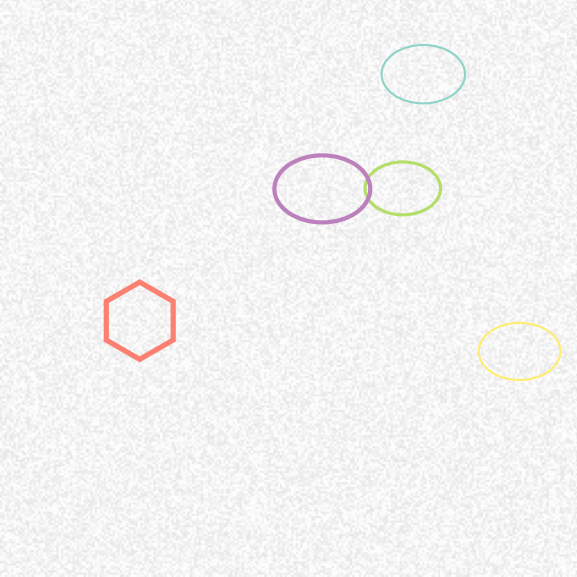[{"shape": "oval", "thickness": 1, "radius": 0.36, "center": [0.733, 0.871]}, {"shape": "hexagon", "thickness": 2.5, "radius": 0.33, "center": [0.242, 0.444]}, {"shape": "oval", "thickness": 1.5, "radius": 0.33, "center": [0.697, 0.673]}, {"shape": "oval", "thickness": 2, "radius": 0.41, "center": [0.558, 0.672]}, {"shape": "oval", "thickness": 1, "radius": 0.35, "center": [0.9, 0.391]}]